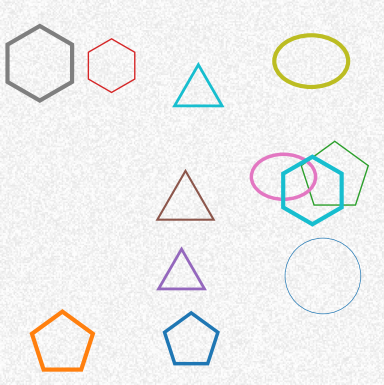[{"shape": "pentagon", "thickness": 2.5, "radius": 0.36, "center": [0.497, 0.114]}, {"shape": "circle", "thickness": 0.5, "radius": 0.49, "center": [0.839, 0.283]}, {"shape": "pentagon", "thickness": 3, "radius": 0.42, "center": [0.162, 0.107]}, {"shape": "pentagon", "thickness": 1, "radius": 0.46, "center": [0.87, 0.541]}, {"shape": "hexagon", "thickness": 1, "radius": 0.35, "center": [0.29, 0.83]}, {"shape": "triangle", "thickness": 2, "radius": 0.34, "center": [0.472, 0.284]}, {"shape": "triangle", "thickness": 1.5, "radius": 0.42, "center": [0.482, 0.472]}, {"shape": "oval", "thickness": 2.5, "radius": 0.42, "center": [0.736, 0.541]}, {"shape": "hexagon", "thickness": 3, "radius": 0.48, "center": [0.103, 0.836]}, {"shape": "oval", "thickness": 3, "radius": 0.48, "center": [0.808, 0.841]}, {"shape": "triangle", "thickness": 2, "radius": 0.36, "center": [0.515, 0.761]}, {"shape": "hexagon", "thickness": 3, "radius": 0.44, "center": [0.812, 0.505]}]